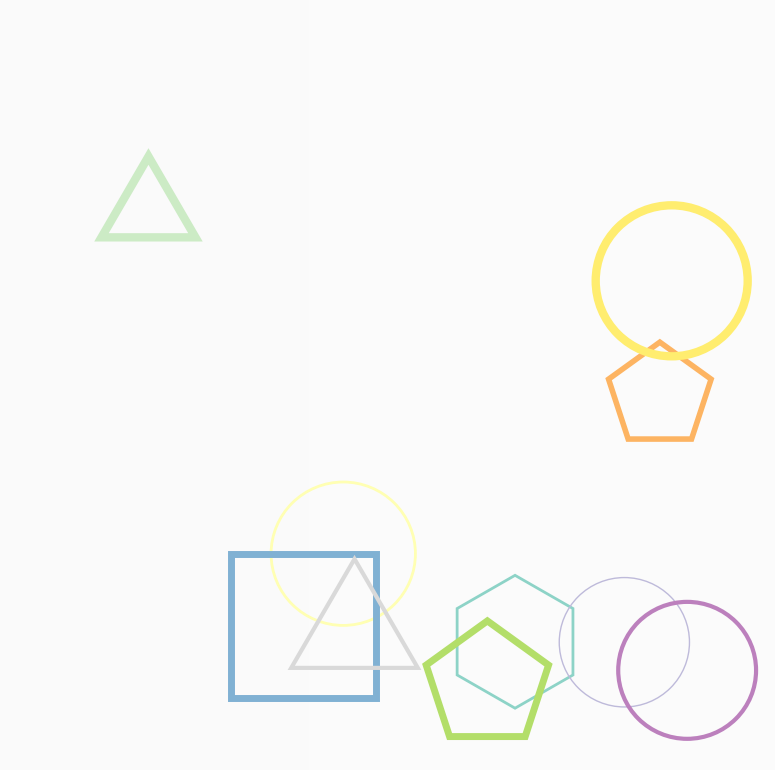[{"shape": "hexagon", "thickness": 1, "radius": 0.43, "center": [0.665, 0.167]}, {"shape": "circle", "thickness": 1, "radius": 0.47, "center": [0.443, 0.281]}, {"shape": "circle", "thickness": 0.5, "radius": 0.42, "center": [0.806, 0.166]}, {"shape": "square", "thickness": 2.5, "radius": 0.47, "center": [0.391, 0.187]}, {"shape": "pentagon", "thickness": 2, "radius": 0.35, "center": [0.851, 0.486]}, {"shape": "pentagon", "thickness": 2.5, "radius": 0.42, "center": [0.629, 0.111]}, {"shape": "triangle", "thickness": 1.5, "radius": 0.47, "center": [0.457, 0.18]}, {"shape": "circle", "thickness": 1.5, "radius": 0.44, "center": [0.887, 0.129]}, {"shape": "triangle", "thickness": 3, "radius": 0.35, "center": [0.192, 0.727]}, {"shape": "circle", "thickness": 3, "radius": 0.49, "center": [0.867, 0.635]}]